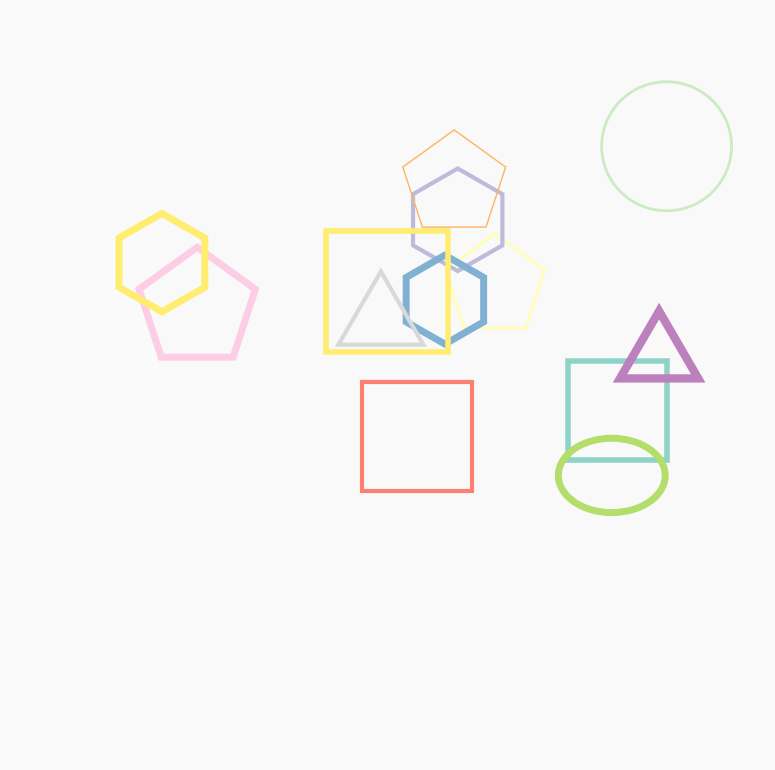[{"shape": "square", "thickness": 2, "radius": 0.32, "center": [0.797, 0.467]}, {"shape": "pentagon", "thickness": 1, "radius": 0.34, "center": [0.639, 0.629]}, {"shape": "hexagon", "thickness": 1.5, "radius": 0.33, "center": [0.591, 0.715]}, {"shape": "square", "thickness": 1.5, "radius": 0.36, "center": [0.538, 0.433]}, {"shape": "hexagon", "thickness": 2.5, "radius": 0.29, "center": [0.574, 0.611]}, {"shape": "pentagon", "thickness": 0.5, "radius": 0.35, "center": [0.586, 0.761]}, {"shape": "oval", "thickness": 2.5, "radius": 0.34, "center": [0.789, 0.383]}, {"shape": "pentagon", "thickness": 2.5, "radius": 0.39, "center": [0.254, 0.6]}, {"shape": "triangle", "thickness": 1.5, "radius": 0.32, "center": [0.491, 0.584]}, {"shape": "triangle", "thickness": 3, "radius": 0.29, "center": [0.85, 0.538]}, {"shape": "circle", "thickness": 1, "radius": 0.42, "center": [0.86, 0.81]}, {"shape": "hexagon", "thickness": 2.5, "radius": 0.32, "center": [0.209, 0.659]}, {"shape": "square", "thickness": 2, "radius": 0.39, "center": [0.499, 0.621]}]